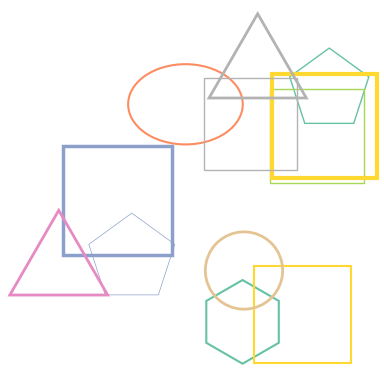[{"shape": "hexagon", "thickness": 1.5, "radius": 0.54, "center": [0.63, 0.164]}, {"shape": "pentagon", "thickness": 1, "radius": 0.54, "center": [0.855, 0.767]}, {"shape": "oval", "thickness": 1.5, "radius": 0.74, "center": [0.482, 0.729]}, {"shape": "square", "thickness": 2.5, "radius": 0.71, "center": [0.306, 0.48]}, {"shape": "pentagon", "thickness": 0.5, "radius": 0.59, "center": [0.342, 0.329]}, {"shape": "triangle", "thickness": 2, "radius": 0.73, "center": [0.153, 0.307]}, {"shape": "square", "thickness": 1, "radius": 0.61, "center": [0.823, 0.647]}, {"shape": "square", "thickness": 3, "radius": 0.68, "center": [0.843, 0.673]}, {"shape": "square", "thickness": 1.5, "radius": 0.63, "center": [0.785, 0.183]}, {"shape": "circle", "thickness": 2, "radius": 0.5, "center": [0.634, 0.297]}, {"shape": "triangle", "thickness": 2, "radius": 0.73, "center": [0.669, 0.818]}, {"shape": "square", "thickness": 1, "radius": 0.6, "center": [0.651, 0.678]}]